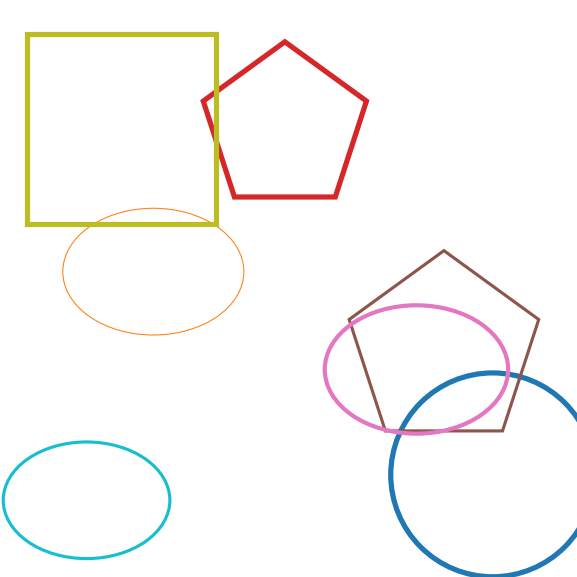[{"shape": "circle", "thickness": 2.5, "radius": 0.88, "center": [0.853, 0.177]}, {"shape": "oval", "thickness": 0.5, "radius": 0.78, "center": [0.266, 0.529]}, {"shape": "pentagon", "thickness": 2.5, "radius": 0.74, "center": [0.493, 0.778]}, {"shape": "pentagon", "thickness": 1.5, "radius": 0.86, "center": [0.769, 0.393]}, {"shape": "oval", "thickness": 2, "radius": 0.79, "center": [0.721, 0.359]}, {"shape": "square", "thickness": 2.5, "radius": 0.82, "center": [0.21, 0.776]}, {"shape": "oval", "thickness": 1.5, "radius": 0.72, "center": [0.15, 0.133]}]